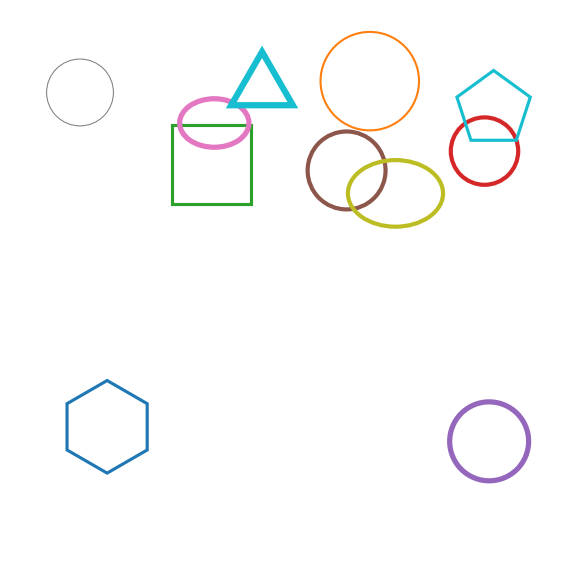[{"shape": "hexagon", "thickness": 1.5, "radius": 0.4, "center": [0.185, 0.26]}, {"shape": "circle", "thickness": 1, "radius": 0.43, "center": [0.64, 0.859]}, {"shape": "square", "thickness": 1.5, "radius": 0.34, "center": [0.366, 0.714]}, {"shape": "circle", "thickness": 2, "radius": 0.29, "center": [0.839, 0.737]}, {"shape": "circle", "thickness": 2.5, "radius": 0.34, "center": [0.847, 0.235]}, {"shape": "circle", "thickness": 2, "radius": 0.34, "center": [0.6, 0.704]}, {"shape": "oval", "thickness": 2.5, "radius": 0.3, "center": [0.371, 0.786]}, {"shape": "circle", "thickness": 0.5, "radius": 0.29, "center": [0.139, 0.839]}, {"shape": "oval", "thickness": 2, "radius": 0.41, "center": [0.685, 0.664]}, {"shape": "triangle", "thickness": 3, "radius": 0.31, "center": [0.454, 0.848]}, {"shape": "pentagon", "thickness": 1.5, "radius": 0.33, "center": [0.855, 0.81]}]